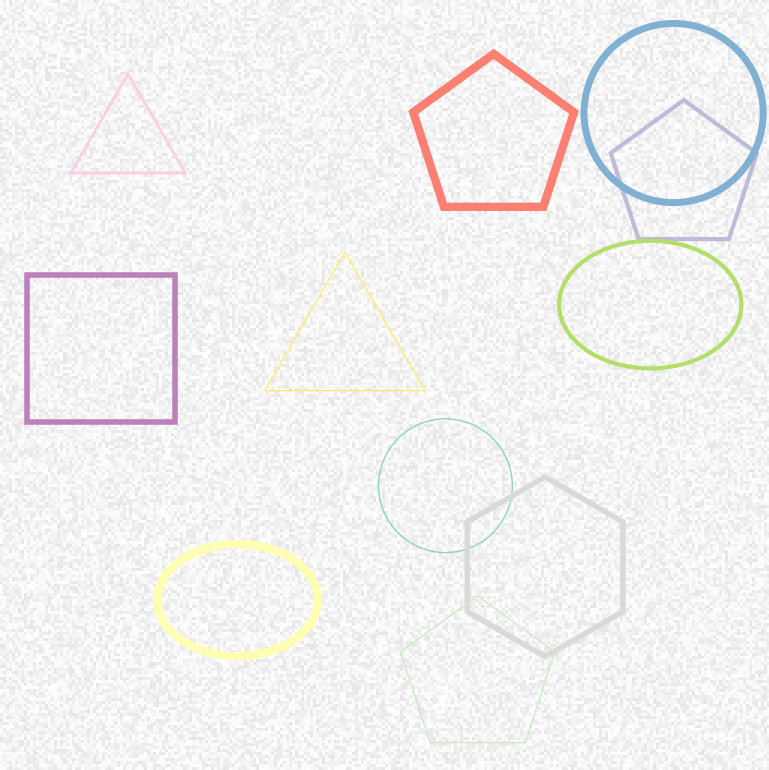[{"shape": "circle", "thickness": 0.5, "radius": 0.43, "center": [0.578, 0.369]}, {"shape": "oval", "thickness": 3, "radius": 0.52, "center": [0.309, 0.221]}, {"shape": "pentagon", "thickness": 1.5, "radius": 0.5, "center": [0.888, 0.77]}, {"shape": "pentagon", "thickness": 3, "radius": 0.55, "center": [0.641, 0.82]}, {"shape": "circle", "thickness": 2.5, "radius": 0.58, "center": [0.875, 0.853]}, {"shape": "oval", "thickness": 1.5, "radius": 0.59, "center": [0.845, 0.604]}, {"shape": "triangle", "thickness": 1, "radius": 0.43, "center": [0.166, 0.818]}, {"shape": "hexagon", "thickness": 2, "radius": 0.58, "center": [0.708, 0.264]}, {"shape": "square", "thickness": 2, "radius": 0.48, "center": [0.131, 0.547]}, {"shape": "pentagon", "thickness": 0.5, "radius": 0.53, "center": [0.62, 0.121]}, {"shape": "triangle", "thickness": 0.5, "radius": 0.6, "center": [0.448, 0.553]}]